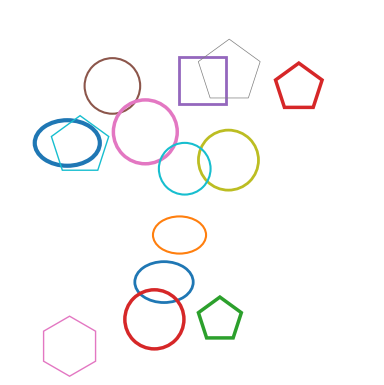[{"shape": "oval", "thickness": 3, "radius": 0.42, "center": [0.175, 0.629]}, {"shape": "oval", "thickness": 2, "radius": 0.38, "center": [0.426, 0.267]}, {"shape": "oval", "thickness": 1.5, "radius": 0.34, "center": [0.466, 0.39]}, {"shape": "pentagon", "thickness": 2.5, "radius": 0.29, "center": [0.571, 0.17]}, {"shape": "pentagon", "thickness": 2.5, "radius": 0.32, "center": [0.776, 0.773]}, {"shape": "circle", "thickness": 2.5, "radius": 0.38, "center": [0.401, 0.171]}, {"shape": "square", "thickness": 2, "radius": 0.3, "center": [0.527, 0.792]}, {"shape": "circle", "thickness": 1.5, "radius": 0.36, "center": [0.292, 0.777]}, {"shape": "hexagon", "thickness": 1, "radius": 0.39, "center": [0.181, 0.101]}, {"shape": "circle", "thickness": 2.5, "radius": 0.41, "center": [0.377, 0.658]}, {"shape": "pentagon", "thickness": 0.5, "radius": 0.42, "center": [0.595, 0.814]}, {"shape": "circle", "thickness": 2, "radius": 0.39, "center": [0.593, 0.584]}, {"shape": "circle", "thickness": 1.5, "radius": 0.34, "center": [0.48, 0.562]}, {"shape": "pentagon", "thickness": 1, "radius": 0.39, "center": [0.208, 0.621]}]